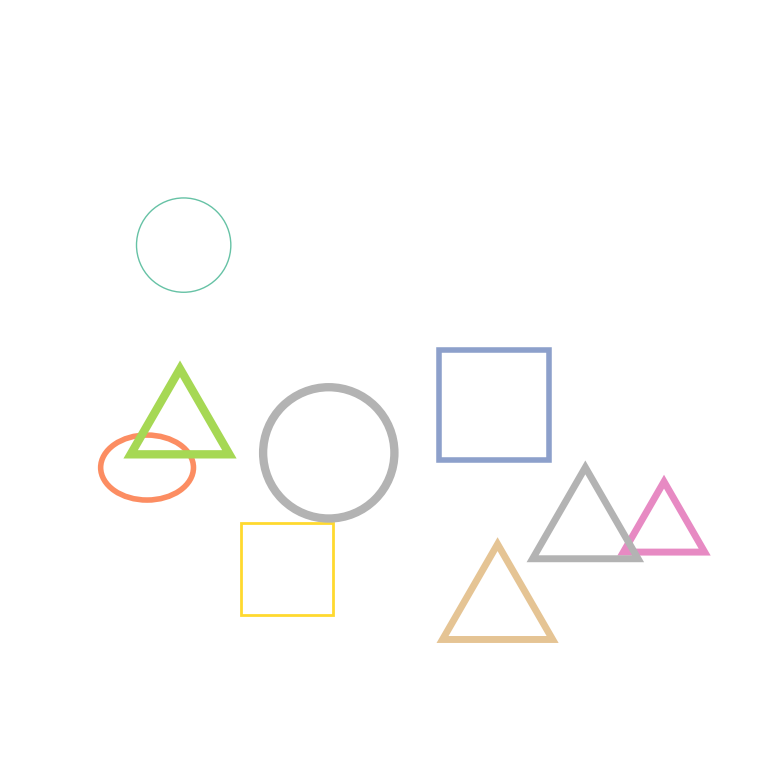[{"shape": "circle", "thickness": 0.5, "radius": 0.31, "center": [0.239, 0.682]}, {"shape": "oval", "thickness": 2, "radius": 0.3, "center": [0.191, 0.393]}, {"shape": "square", "thickness": 2, "radius": 0.36, "center": [0.642, 0.474]}, {"shape": "triangle", "thickness": 2.5, "radius": 0.3, "center": [0.862, 0.313]}, {"shape": "triangle", "thickness": 3, "radius": 0.37, "center": [0.234, 0.447]}, {"shape": "square", "thickness": 1, "radius": 0.3, "center": [0.373, 0.261]}, {"shape": "triangle", "thickness": 2.5, "radius": 0.41, "center": [0.646, 0.211]}, {"shape": "circle", "thickness": 3, "radius": 0.43, "center": [0.427, 0.412]}, {"shape": "triangle", "thickness": 2.5, "radius": 0.4, "center": [0.76, 0.314]}]